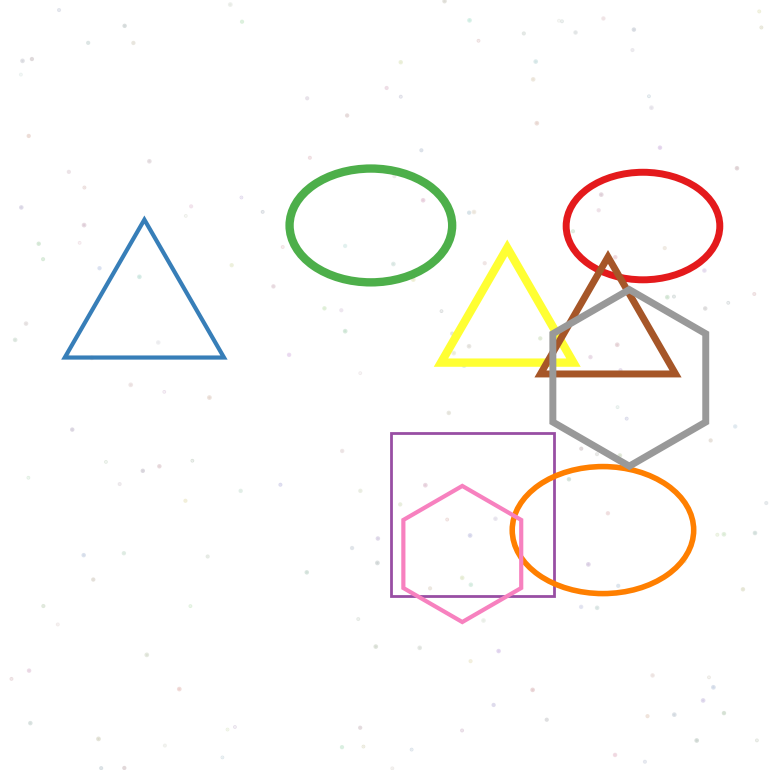[{"shape": "oval", "thickness": 2.5, "radius": 0.5, "center": [0.835, 0.706]}, {"shape": "triangle", "thickness": 1.5, "radius": 0.6, "center": [0.188, 0.595]}, {"shape": "oval", "thickness": 3, "radius": 0.53, "center": [0.482, 0.707]}, {"shape": "square", "thickness": 1, "radius": 0.53, "center": [0.613, 0.331]}, {"shape": "oval", "thickness": 2, "radius": 0.59, "center": [0.783, 0.312]}, {"shape": "triangle", "thickness": 3, "radius": 0.5, "center": [0.659, 0.579]}, {"shape": "triangle", "thickness": 2.5, "radius": 0.51, "center": [0.79, 0.565]}, {"shape": "hexagon", "thickness": 1.5, "radius": 0.44, "center": [0.6, 0.281]}, {"shape": "hexagon", "thickness": 2.5, "radius": 0.57, "center": [0.817, 0.509]}]